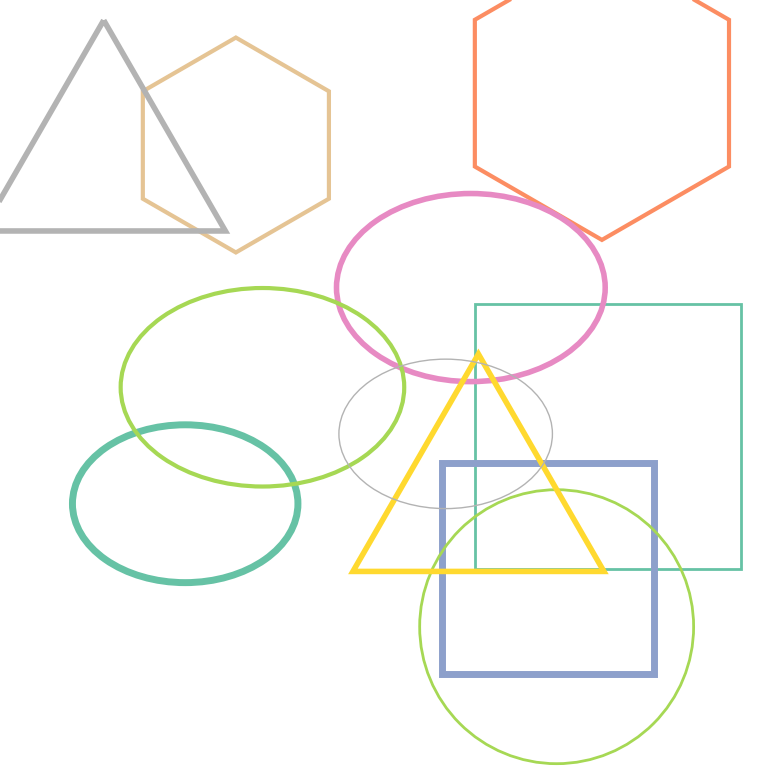[{"shape": "square", "thickness": 1, "radius": 0.86, "center": [0.79, 0.433]}, {"shape": "oval", "thickness": 2.5, "radius": 0.73, "center": [0.241, 0.346]}, {"shape": "hexagon", "thickness": 1.5, "radius": 0.95, "center": [0.782, 0.879]}, {"shape": "square", "thickness": 2.5, "radius": 0.69, "center": [0.712, 0.262]}, {"shape": "oval", "thickness": 2, "radius": 0.87, "center": [0.611, 0.627]}, {"shape": "circle", "thickness": 1, "radius": 0.89, "center": [0.723, 0.186]}, {"shape": "oval", "thickness": 1.5, "radius": 0.92, "center": [0.341, 0.497]}, {"shape": "triangle", "thickness": 2, "radius": 0.94, "center": [0.621, 0.352]}, {"shape": "hexagon", "thickness": 1.5, "radius": 0.7, "center": [0.306, 0.812]}, {"shape": "oval", "thickness": 0.5, "radius": 0.69, "center": [0.579, 0.437]}, {"shape": "triangle", "thickness": 2, "radius": 0.91, "center": [0.135, 0.791]}]